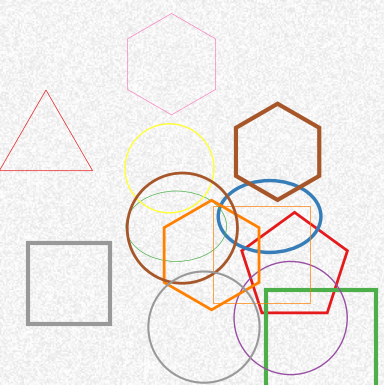[{"shape": "pentagon", "thickness": 2, "radius": 0.72, "center": [0.765, 0.304]}, {"shape": "triangle", "thickness": 0.5, "radius": 0.7, "center": [0.119, 0.626]}, {"shape": "oval", "thickness": 2.5, "radius": 0.67, "center": [0.7, 0.438]}, {"shape": "oval", "thickness": 0.5, "radius": 0.65, "center": [0.458, 0.412]}, {"shape": "square", "thickness": 3, "radius": 0.72, "center": [0.834, 0.105]}, {"shape": "circle", "thickness": 1, "radius": 0.73, "center": [0.755, 0.174]}, {"shape": "hexagon", "thickness": 2, "radius": 0.71, "center": [0.55, 0.338]}, {"shape": "square", "thickness": 0.5, "radius": 0.63, "center": [0.678, 0.338]}, {"shape": "circle", "thickness": 1, "radius": 0.58, "center": [0.44, 0.563]}, {"shape": "hexagon", "thickness": 3, "radius": 0.62, "center": [0.721, 0.606]}, {"shape": "circle", "thickness": 2, "radius": 0.72, "center": [0.474, 0.407]}, {"shape": "hexagon", "thickness": 0.5, "radius": 0.66, "center": [0.446, 0.833]}, {"shape": "circle", "thickness": 1.5, "radius": 0.72, "center": [0.53, 0.15]}, {"shape": "square", "thickness": 3, "radius": 0.53, "center": [0.18, 0.264]}]